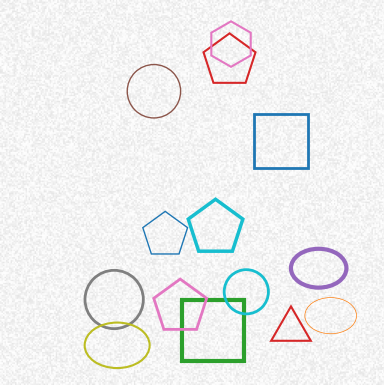[{"shape": "square", "thickness": 2, "radius": 0.35, "center": [0.729, 0.634]}, {"shape": "pentagon", "thickness": 1, "radius": 0.31, "center": [0.429, 0.39]}, {"shape": "oval", "thickness": 0.5, "radius": 0.34, "center": [0.859, 0.18]}, {"shape": "square", "thickness": 3, "radius": 0.4, "center": [0.554, 0.142]}, {"shape": "triangle", "thickness": 1.5, "radius": 0.3, "center": [0.756, 0.145]}, {"shape": "pentagon", "thickness": 1.5, "radius": 0.36, "center": [0.596, 0.842]}, {"shape": "oval", "thickness": 3, "radius": 0.36, "center": [0.828, 0.303]}, {"shape": "circle", "thickness": 1, "radius": 0.35, "center": [0.4, 0.763]}, {"shape": "hexagon", "thickness": 1.5, "radius": 0.3, "center": [0.6, 0.885]}, {"shape": "pentagon", "thickness": 2, "radius": 0.36, "center": [0.468, 0.203]}, {"shape": "circle", "thickness": 2, "radius": 0.38, "center": [0.297, 0.222]}, {"shape": "oval", "thickness": 1.5, "radius": 0.42, "center": [0.304, 0.103]}, {"shape": "circle", "thickness": 2, "radius": 0.29, "center": [0.64, 0.242]}, {"shape": "pentagon", "thickness": 2.5, "radius": 0.37, "center": [0.56, 0.408]}]